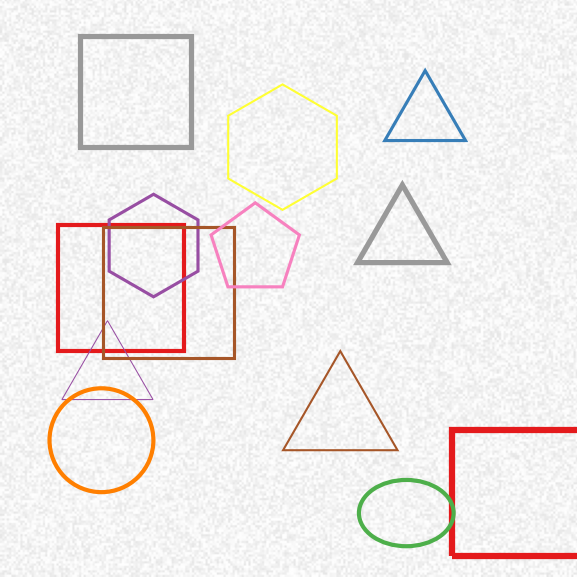[{"shape": "square", "thickness": 3, "radius": 0.55, "center": [0.892, 0.146]}, {"shape": "square", "thickness": 2, "radius": 0.55, "center": [0.21, 0.5]}, {"shape": "triangle", "thickness": 1.5, "radius": 0.4, "center": [0.736, 0.796]}, {"shape": "oval", "thickness": 2, "radius": 0.41, "center": [0.703, 0.111]}, {"shape": "triangle", "thickness": 0.5, "radius": 0.46, "center": [0.186, 0.353]}, {"shape": "hexagon", "thickness": 1.5, "radius": 0.44, "center": [0.266, 0.574]}, {"shape": "circle", "thickness": 2, "radius": 0.45, "center": [0.176, 0.237]}, {"shape": "hexagon", "thickness": 1, "radius": 0.54, "center": [0.489, 0.744]}, {"shape": "square", "thickness": 1.5, "radius": 0.57, "center": [0.291, 0.492]}, {"shape": "triangle", "thickness": 1, "radius": 0.57, "center": [0.589, 0.277]}, {"shape": "pentagon", "thickness": 1.5, "radius": 0.4, "center": [0.442, 0.568]}, {"shape": "triangle", "thickness": 2.5, "radius": 0.45, "center": [0.697, 0.589]}, {"shape": "square", "thickness": 2.5, "radius": 0.48, "center": [0.235, 0.841]}]